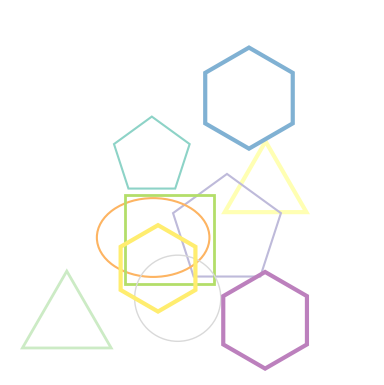[{"shape": "pentagon", "thickness": 1.5, "radius": 0.52, "center": [0.394, 0.594]}, {"shape": "triangle", "thickness": 3, "radius": 0.61, "center": [0.69, 0.51]}, {"shape": "pentagon", "thickness": 1.5, "radius": 0.74, "center": [0.59, 0.401]}, {"shape": "hexagon", "thickness": 3, "radius": 0.66, "center": [0.647, 0.745]}, {"shape": "oval", "thickness": 1.5, "radius": 0.73, "center": [0.398, 0.383]}, {"shape": "square", "thickness": 2, "radius": 0.58, "center": [0.44, 0.377]}, {"shape": "circle", "thickness": 1, "radius": 0.56, "center": [0.462, 0.225]}, {"shape": "hexagon", "thickness": 3, "radius": 0.63, "center": [0.689, 0.168]}, {"shape": "triangle", "thickness": 2, "radius": 0.67, "center": [0.173, 0.163]}, {"shape": "hexagon", "thickness": 3, "radius": 0.56, "center": [0.41, 0.303]}]